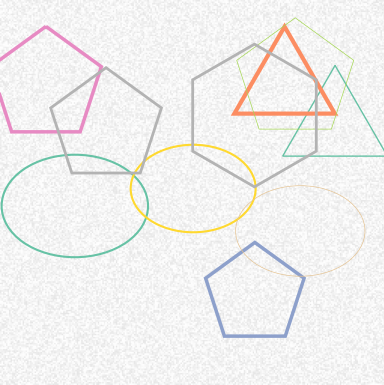[{"shape": "triangle", "thickness": 1, "radius": 0.79, "center": [0.87, 0.673]}, {"shape": "oval", "thickness": 1.5, "radius": 0.95, "center": [0.194, 0.465]}, {"shape": "triangle", "thickness": 3, "radius": 0.75, "center": [0.739, 0.78]}, {"shape": "pentagon", "thickness": 2.5, "radius": 0.67, "center": [0.662, 0.236]}, {"shape": "pentagon", "thickness": 2.5, "radius": 0.76, "center": [0.119, 0.78]}, {"shape": "pentagon", "thickness": 0.5, "radius": 0.8, "center": [0.767, 0.794]}, {"shape": "oval", "thickness": 1.5, "radius": 0.81, "center": [0.502, 0.51]}, {"shape": "oval", "thickness": 0.5, "radius": 0.84, "center": [0.78, 0.4]}, {"shape": "pentagon", "thickness": 2, "radius": 0.76, "center": [0.275, 0.673]}, {"shape": "hexagon", "thickness": 2, "radius": 0.93, "center": [0.661, 0.7]}]